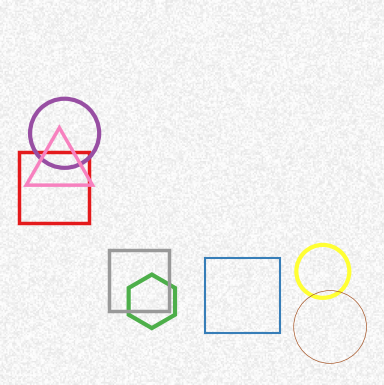[{"shape": "square", "thickness": 2.5, "radius": 0.46, "center": [0.14, 0.513]}, {"shape": "square", "thickness": 1.5, "radius": 0.49, "center": [0.63, 0.233]}, {"shape": "hexagon", "thickness": 3, "radius": 0.35, "center": [0.394, 0.217]}, {"shape": "circle", "thickness": 3, "radius": 0.45, "center": [0.168, 0.654]}, {"shape": "circle", "thickness": 3, "radius": 0.34, "center": [0.839, 0.295]}, {"shape": "circle", "thickness": 0.5, "radius": 0.47, "center": [0.857, 0.151]}, {"shape": "triangle", "thickness": 2.5, "radius": 0.5, "center": [0.154, 0.569]}, {"shape": "square", "thickness": 2.5, "radius": 0.39, "center": [0.361, 0.271]}]